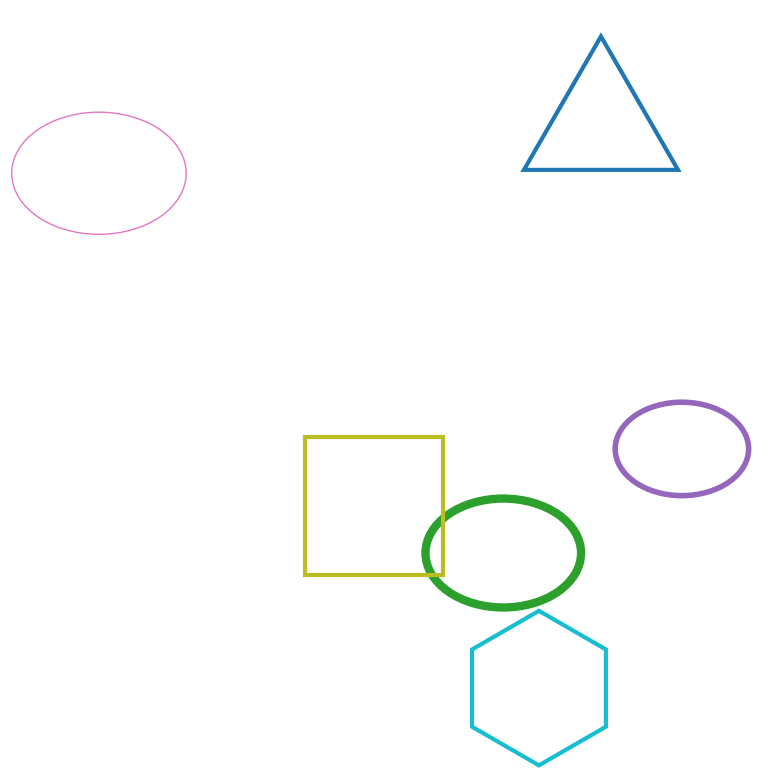[{"shape": "triangle", "thickness": 1.5, "radius": 0.58, "center": [0.78, 0.837]}, {"shape": "oval", "thickness": 3, "radius": 0.51, "center": [0.654, 0.282]}, {"shape": "oval", "thickness": 2, "radius": 0.43, "center": [0.886, 0.417]}, {"shape": "oval", "thickness": 0.5, "radius": 0.57, "center": [0.128, 0.775]}, {"shape": "square", "thickness": 1.5, "radius": 0.45, "center": [0.486, 0.343]}, {"shape": "hexagon", "thickness": 1.5, "radius": 0.5, "center": [0.7, 0.106]}]